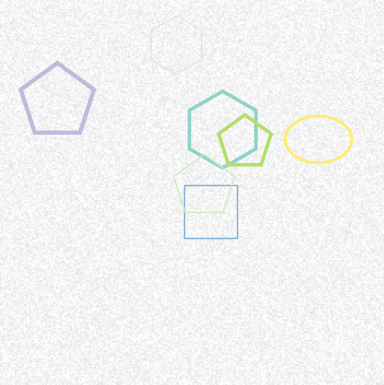[{"shape": "hexagon", "thickness": 2.5, "radius": 0.5, "center": [0.578, 0.663]}, {"shape": "pentagon", "thickness": 3, "radius": 0.5, "center": [0.149, 0.736]}, {"shape": "square", "thickness": 1, "radius": 0.35, "center": [0.547, 0.45]}, {"shape": "pentagon", "thickness": 2.5, "radius": 0.36, "center": [0.636, 0.63]}, {"shape": "hexagon", "thickness": 0.5, "radius": 0.38, "center": [0.458, 0.883]}, {"shape": "pentagon", "thickness": 1, "radius": 0.42, "center": [0.531, 0.516]}, {"shape": "oval", "thickness": 2, "radius": 0.43, "center": [0.827, 0.638]}]